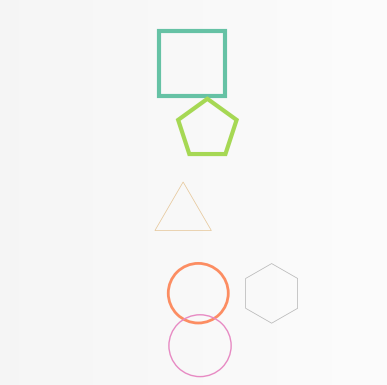[{"shape": "square", "thickness": 3, "radius": 0.43, "center": [0.496, 0.835]}, {"shape": "circle", "thickness": 2, "radius": 0.39, "center": [0.512, 0.238]}, {"shape": "circle", "thickness": 1, "radius": 0.4, "center": [0.516, 0.102]}, {"shape": "pentagon", "thickness": 3, "radius": 0.4, "center": [0.535, 0.664]}, {"shape": "triangle", "thickness": 0.5, "radius": 0.42, "center": [0.473, 0.443]}, {"shape": "hexagon", "thickness": 0.5, "radius": 0.39, "center": [0.701, 0.238]}]